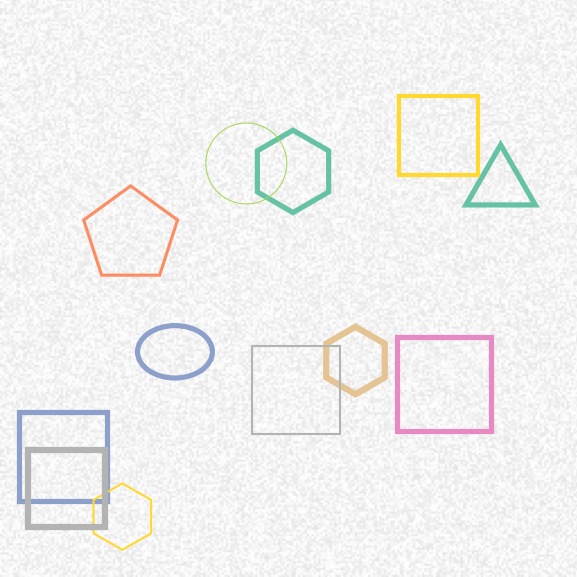[{"shape": "triangle", "thickness": 2.5, "radius": 0.35, "center": [0.867, 0.679]}, {"shape": "hexagon", "thickness": 2.5, "radius": 0.36, "center": [0.507, 0.702]}, {"shape": "pentagon", "thickness": 1.5, "radius": 0.43, "center": [0.226, 0.592]}, {"shape": "oval", "thickness": 2.5, "radius": 0.32, "center": [0.303, 0.39]}, {"shape": "square", "thickness": 2.5, "radius": 0.38, "center": [0.109, 0.208]}, {"shape": "square", "thickness": 2.5, "radius": 0.41, "center": [0.769, 0.335]}, {"shape": "circle", "thickness": 0.5, "radius": 0.35, "center": [0.426, 0.716]}, {"shape": "hexagon", "thickness": 1, "radius": 0.29, "center": [0.212, 0.105]}, {"shape": "square", "thickness": 2, "radius": 0.34, "center": [0.759, 0.765]}, {"shape": "hexagon", "thickness": 3, "radius": 0.29, "center": [0.616, 0.375]}, {"shape": "square", "thickness": 3, "radius": 0.33, "center": [0.114, 0.153]}, {"shape": "square", "thickness": 1, "radius": 0.38, "center": [0.513, 0.323]}]